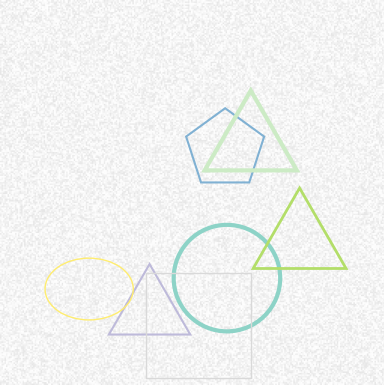[{"shape": "circle", "thickness": 3, "radius": 0.69, "center": [0.589, 0.278]}, {"shape": "triangle", "thickness": 1.5, "radius": 0.61, "center": [0.388, 0.192]}, {"shape": "pentagon", "thickness": 1.5, "radius": 0.53, "center": [0.585, 0.612]}, {"shape": "triangle", "thickness": 2, "radius": 0.7, "center": [0.778, 0.372]}, {"shape": "square", "thickness": 1, "radius": 0.68, "center": [0.516, 0.155]}, {"shape": "triangle", "thickness": 3, "radius": 0.69, "center": [0.651, 0.627]}, {"shape": "oval", "thickness": 1, "radius": 0.57, "center": [0.232, 0.249]}]